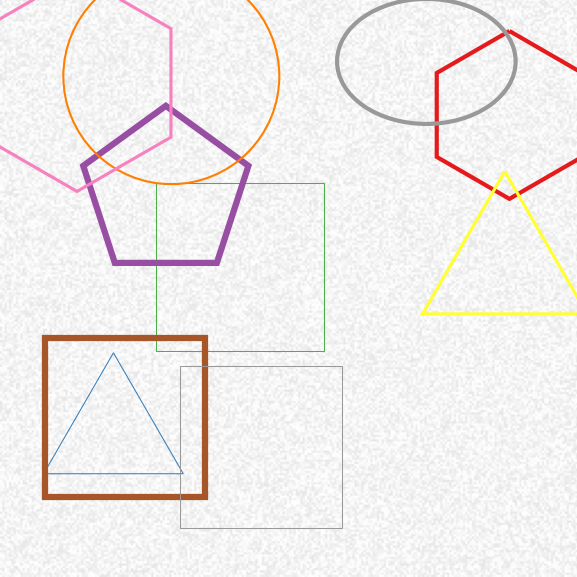[{"shape": "hexagon", "thickness": 2, "radius": 0.73, "center": [0.882, 0.8]}, {"shape": "triangle", "thickness": 0.5, "radius": 0.7, "center": [0.196, 0.249]}, {"shape": "square", "thickness": 0.5, "radius": 0.73, "center": [0.416, 0.537]}, {"shape": "pentagon", "thickness": 3, "radius": 0.75, "center": [0.287, 0.666]}, {"shape": "circle", "thickness": 1, "radius": 0.93, "center": [0.297, 0.867]}, {"shape": "triangle", "thickness": 1.5, "radius": 0.82, "center": [0.874, 0.538]}, {"shape": "square", "thickness": 3, "radius": 0.69, "center": [0.217, 0.276]}, {"shape": "hexagon", "thickness": 1.5, "radius": 0.94, "center": [0.133, 0.856]}, {"shape": "oval", "thickness": 2, "radius": 0.77, "center": [0.738, 0.893]}, {"shape": "square", "thickness": 0.5, "radius": 0.7, "center": [0.451, 0.224]}]